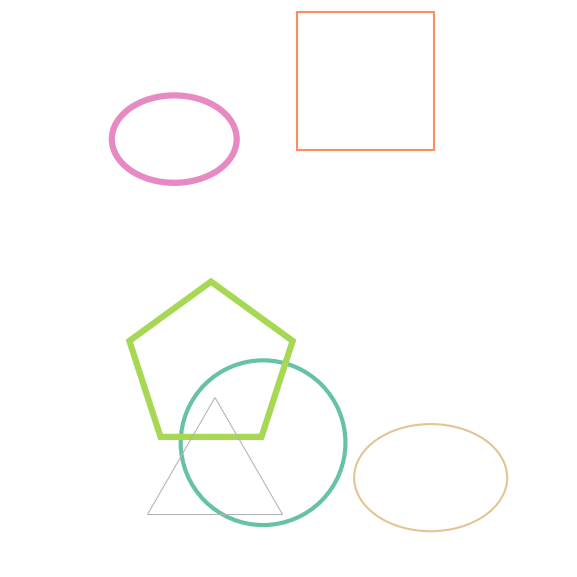[{"shape": "circle", "thickness": 2, "radius": 0.71, "center": [0.456, 0.233]}, {"shape": "square", "thickness": 1, "radius": 0.6, "center": [0.633, 0.859]}, {"shape": "oval", "thickness": 3, "radius": 0.54, "center": [0.302, 0.758]}, {"shape": "pentagon", "thickness": 3, "radius": 0.74, "center": [0.365, 0.363]}, {"shape": "oval", "thickness": 1, "radius": 0.66, "center": [0.746, 0.172]}, {"shape": "triangle", "thickness": 0.5, "radius": 0.68, "center": [0.372, 0.176]}]